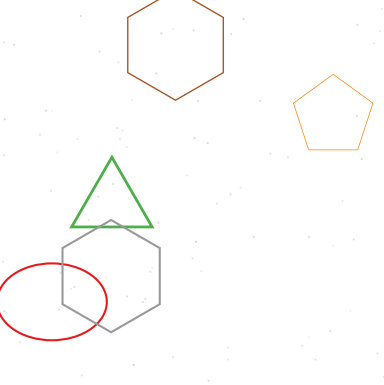[{"shape": "oval", "thickness": 1.5, "radius": 0.71, "center": [0.135, 0.216]}, {"shape": "triangle", "thickness": 2, "radius": 0.6, "center": [0.291, 0.471]}, {"shape": "pentagon", "thickness": 0.5, "radius": 0.54, "center": [0.865, 0.699]}, {"shape": "hexagon", "thickness": 1, "radius": 0.72, "center": [0.456, 0.883]}, {"shape": "hexagon", "thickness": 1.5, "radius": 0.73, "center": [0.289, 0.283]}]